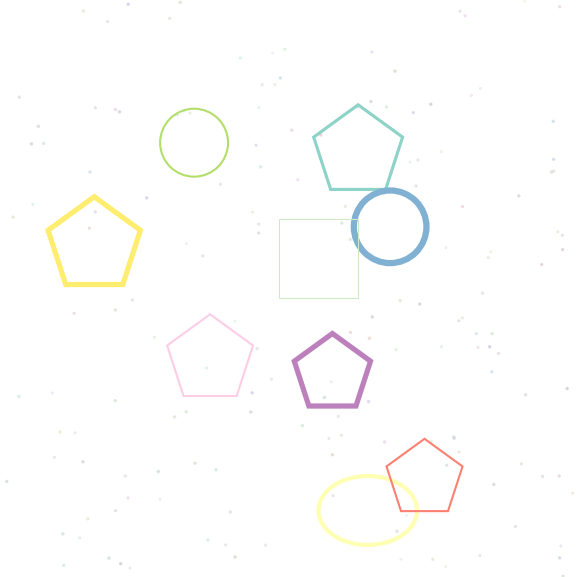[{"shape": "pentagon", "thickness": 1.5, "radius": 0.4, "center": [0.62, 0.737]}, {"shape": "oval", "thickness": 2, "radius": 0.43, "center": [0.637, 0.115]}, {"shape": "pentagon", "thickness": 1, "radius": 0.35, "center": [0.735, 0.17]}, {"shape": "circle", "thickness": 3, "radius": 0.31, "center": [0.676, 0.606]}, {"shape": "circle", "thickness": 1, "radius": 0.29, "center": [0.336, 0.752]}, {"shape": "pentagon", "thickness": 1, "radius": 0.39, "center": [0.364, 0.377]}, {"shape": "pentagon", "thickness": 2.5, "radius": 0.35, "center": [0.576, 0.352]}, {"shape": "square", "thickness": 0.5, "radius": 0.34, "center": [0.552, 0.552]}, {"shape": "pentagon", "thickness": 2.5, "radius": 0.42, "center": [0.163, 0.574]}]